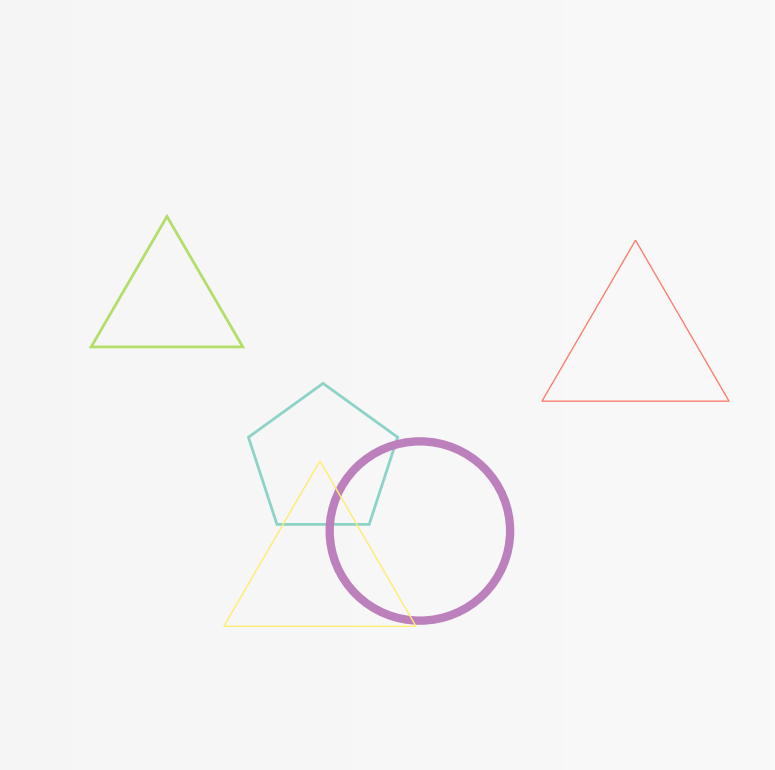[{"shape": "pentagon", "thickness": 1, "radius": 0.51, "center": [0.417, 0.401]}, {"shape": "triangle", "thickness": 0.5, "radius": 0.7, "center": [0.82, 0.549]}, {"shape": "triangle", "thickness": 1, "radius": 0.56, "center": [0.215, 0.606]}, {"shape": "circle", "thickness": 3, "radius": 0.58, "center": [0.542, 0.31]}, {"shape": "triangle", "thickness": 0.5, "radius": 0.72, "center": [0.413, 0.258]}]